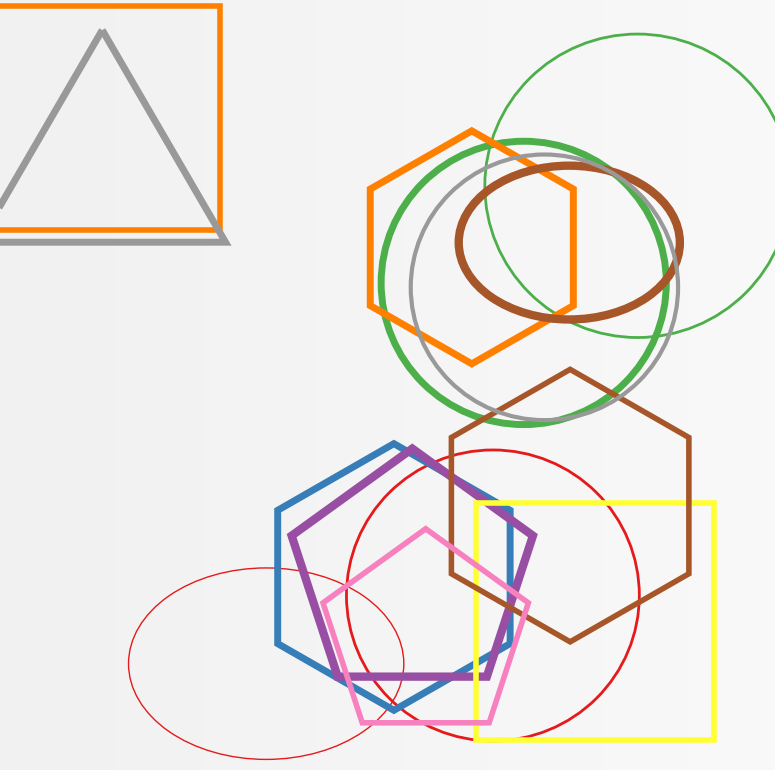[{"shape": "oval", "thickness": 0.5, "radius": 0.89, "center": [0.343, 0.138]}, {"shape": "circle", "thickness": 1, "radius": 0.94, "center": [0.636, 0.227]}, {"shape": "hexagon", "thickness": 2.5, "radius": 0.87, "center": [0.508, 0.251]}, {"shape": "circle", "thickness": 2.5, "radius": 0.92, "center": [0.676, 0.633]}, {"shape": "circle", "thickness": 1, "radius": 0.99, "center": [0.823, 0.759]}, {"shape": "pentagon", "thickness": 3, "radius": 0.82, "center": [0.532, 0.254]}, {"shape": "square", "thickness": 2, "radius": 0.73, "center": [0.138, 0.846]}, {"shape": "hexagon", "thickness": 2.5, "radius": 0.76, "center": [0.609, 0.679]}, {"shape": "square", "thickness": 2, "radius": 0.77, "center": [0.768, 0.193]}, {"shape": "oval", "thickness": 3, "radius": 0.71, "center": [0.735, 0.685]}, {"shape": "hexagon", "thickness": 2, "radius": 0.88, "center": [0.736, 0.343]}, {"shape": "pentagon", "thickness": 2, "radius": 0.7, "center": [0.549, 0.174]}, {"shape": "circle", "thickness": 1.5, "radius": 0.86, "center": [0.702, 0.627]}, {"shape": "triangle", "thickness": 2.5, "radius": 0.92, "center": [0.132, 0.777]}]